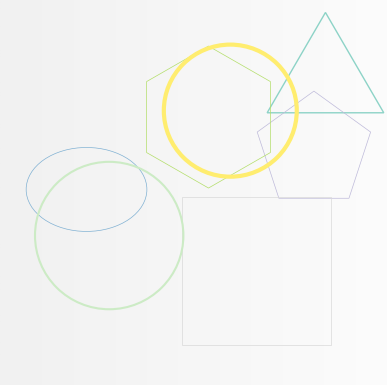[{"shape": "triangle", "thickness": 1, "radius": 0.87, "center": [0.84, 0.794]}, {"shape": "pentagon", "thickness": 0.5, "radius": 0.77, "center": [0.81, 0.609]}, {"shape": "oval", "thickness": 0.5, "radius": 0.78, "center": [0.223, 0.508]}, {"shape": "hexagon", "thickness": 0.5, "radius": 0.92, "center": [0.538, 0.696]}, {"shape": "square", "thickness": 0.5, "radius": 0.96, "center": [0.661, 0.296]}, {"shape": "circle", "thickness": 1.5, "radius": 0.96, "center": [0.282, 0.388]}, {"shape": "circle", "thickness": 3, "radius": 0.86, "center": [0.594, 0.713]}]